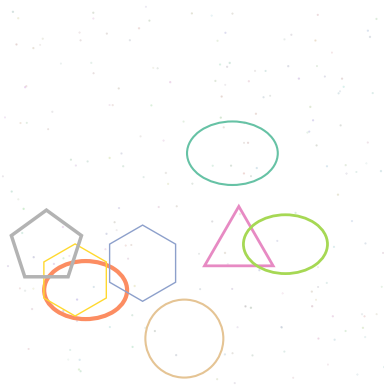[{"shape": "oval", "thickness": 1.5, "radius": 0.59, "center": [0.604, 0.602]}, {"shape": "oval", "thickness": 3, "radius": 0.54, "center": [0.222, 0.247]}, {"shape": "hexagon", "thickness": 1, "radius": 0.49, "center": [0.37, 0.316]}, {"shape": "triangle", "thickness": 2, "radius": 0.51, "center": [0.62, 0.361]}, {"shape": "oval", "thickness": 2, "radius": 0.55, "center": [0.741, 0.366]}, {"shape": "hexagon", "thickness": 1, "radius": 0.47, "center": [0.195, 0.273]}, {"shape": "circle", "thickness": 1.5, "radius": 0.51, "center": [0.479, 0.121]}, {"shape": "pentagon", "thickness": 2.5, "radius": 0.48, "center": [0.121, 0.359]}]